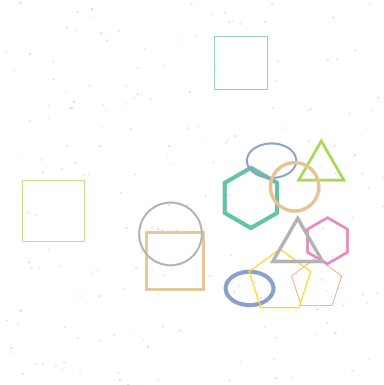[{"shape": "hexagon", "thickness": 3, "radius": 0.39, "center": [0.652, 0.486]}, {"shape": "square", "thickness": 0.5, "radius": 0.34, "center": [0.625, 0.838]}, {"shape": "pentagon", "thickness": 0.5, "radius": 0.34, "center": [0.822, 0.262]}, {"shape": "oval", "thickness": 3, "radius": 0.31, "center": [0.648, 0.251]}, {"shape": "oval", "thickness": 1.5, "radius": 0.32, "center": [0.705, 0.583]}, {"shape": "hexagon", "thickness": 2, "radius": 0.3, "center": [0.851, 0.375]}, {"shape": "triangle", "thickness": 2, "radius": 0.34, "center": [0.835, 0.566]}, {"shape": "square", "thickness": 0.5, "radius": 0.4, "center": [0.138, 0.453]}, {"shape": "pentagon", "thickness": 1, "radius": 0.42, "center": [0.727, 0.269]}, {"shape": "circle", "thickness": 2.5, "radius": 0.31, "center": [0.765, 0.515]}, {"shape": "square", "thickness": 2, "radius": 0.37, "center": [0.452, 0.322]}, {"shape": "circle", "thickness": 1.5, "radius": 0.41, "center": [0.443, 0.392]}, {"shape": "triangle", "thickness": 2.5, "radius": 0.37, "center": [0.773, 0.358]}]